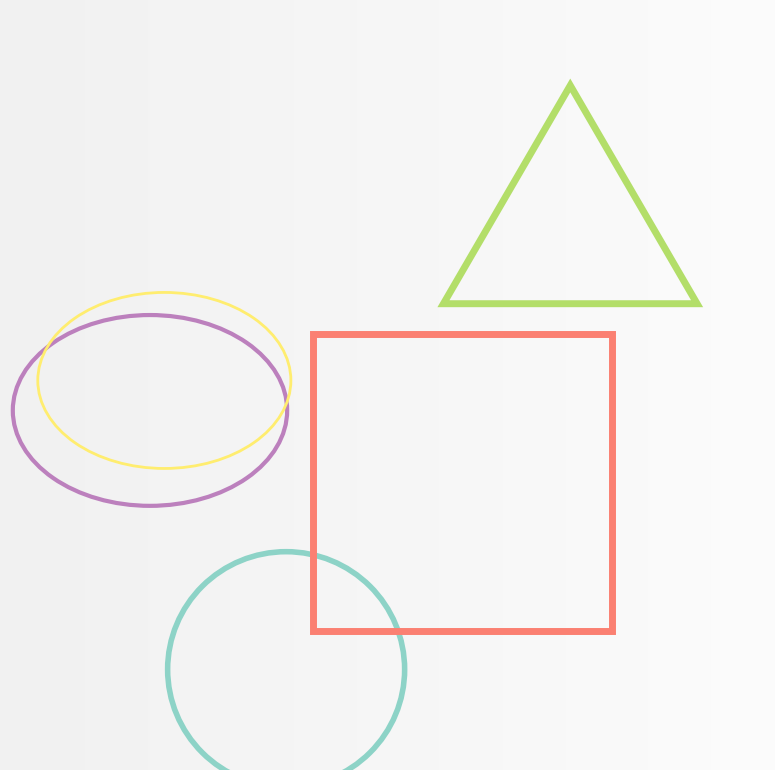[{"shape": "circle", "thickness": 2, "radius": 0.76, "center": [0.369, 0.131]}, {"shape": "square", "thickness": 2.5, "radius": 0.96, "center": [0.597, 0.374]}, {"shape": "triangle", "thickness": 2.5, "radius": 0.94, "center": [0.736, 0.7]}, {"shape": "oval", "thickness": 1.5, "radius": 0.89, "center": [0.194, 0.467]}, {"shape": "oval", "thickness": 1, "radius": 0.82, "center": [0.212, 0.506]}]